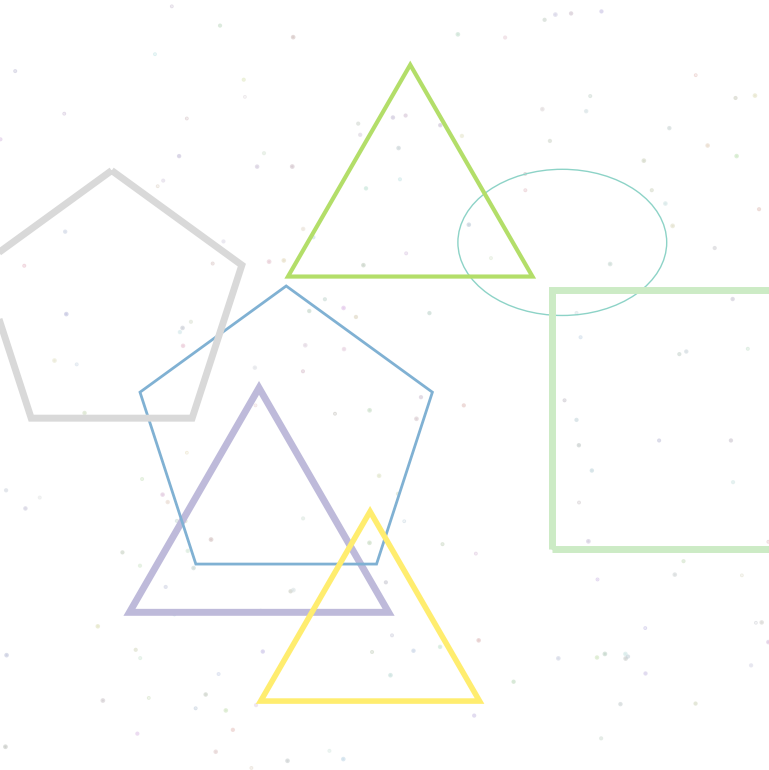[{"shape": "oval", "thickness": 0.5, "radius": 0.68, "center": [0.73, 0.685]}, {"shape": "triangle", "thickness": 2.5, "radius": 0.97, "center": [0.336, 0.302]}, {"shape": "pentagon", "thickness": 1, "radius": 1.0, "center": [0.372, 0.429]}, {"shape": "triangle", "thickness": 1.5, "radius": 0.92, "center": [0.533, 0.733]}, {"shape": "pentagon", "thickness": 2.5, "radius": 0.89, "center": [0.145, 0.601]}, {"shape": "square", "thickness": 2.5, "radius": 0.84, "center": [0.884, 0.455]}, {"shape": "triangle", "thickness": 2, "radius": 0.82, "center": [0.481, 0.172]}]